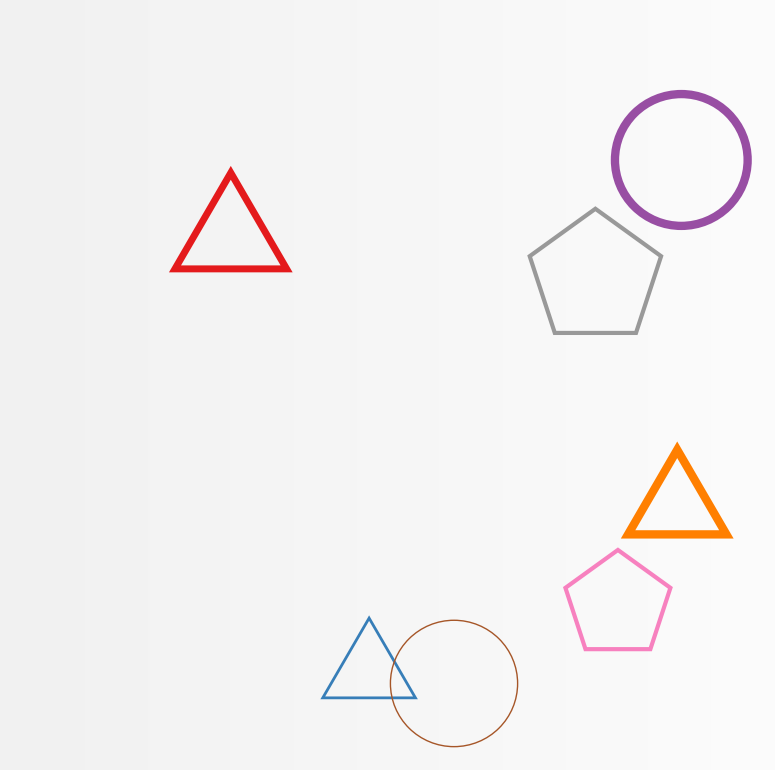[{"shape": "triangle", "thickness": 2.5, "radius": 0.42, "center": [0.298, 0.692]}, {"shape": "triangle", "thickness": 1, "radius": 0.35, "center": [0.476, 0.128]}, {"shape": "circle", "thickness": 3, "radius": 0.43, "center": [0.879, 0.792]}, {"shape": "triangle", "thickness": 3, "radius": 0.37, "center": [0.874, 0.343]}, {"shape": "circle", "thickness": 0.5, "radius": 0.41, "center": [0.586, 0.112]}, {"shape": "pentagon", "thickness": 1.5, "radius": 0.36, "center": [0.797, 0.215]}, {"shape": "pentagon", "thickness": 1.5, "radius": 0.45, "center": [0.768, 0.64]}]